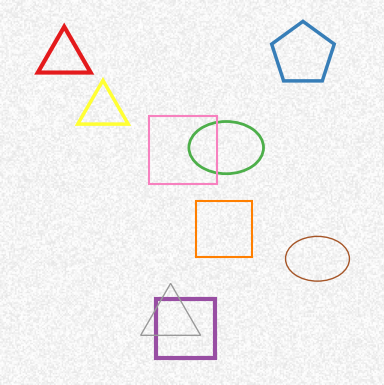[{"shape": "triangle", "thickness": 3, "radius": 0.4, "center": [0.167, 0.851]}, {"shape": "pentagon", "thickness": 2.5, "radius": 0.43, "center": [0.787, 0.859]}, {"shape": "oval", "thickness": 2, "radius": 0.48, "center": [0.588, 0.617]}, {"shape": "square", "thickness": 3, "radius": 0.38, "center": [0.481, 0.147]}, {"shape": "square", "thickness": 1.5, "radius": 0.36, "center": [0.581, 0.406]}, {"shape": "triangle", "thickness": 2.5, "radius": 0.38, "center": [0.267, 0.715]}, {"shape": "oval", "thickness": 1, "radius": 0.42, "center": [0.825, 0.328]}, {"shape": "square", "thickness": 1.5, "radius": 0.44, "center": [0.476, 0.61]}, {"shape": "triangle", "thickness": 1, "radius": 0.45, "center": [0.443, 0.174]}]